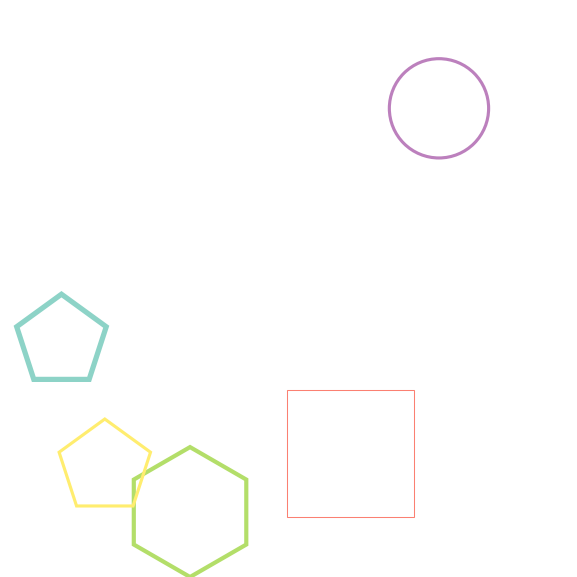[{"shape": "pentagon", "thickness": 2.5, "radius": 0.41, "center": [0.106, 0.408]}, {"shape": "square", "thickness": 0.5, "radius": 0.55, "center": [0.606, 0.214]}, {"shape": "hexagon", "thickness": 2, "radius": 0.56, "center": [0.329, 0.112]}, {"shape": "circle", "thickness": 1.5, "radius": 0.43, "center": [0.76, 0.812]}, {"shape": "pentagon", "thickness": 1.5, "radius": 0.42, "center": [0.181, 0.19]}]